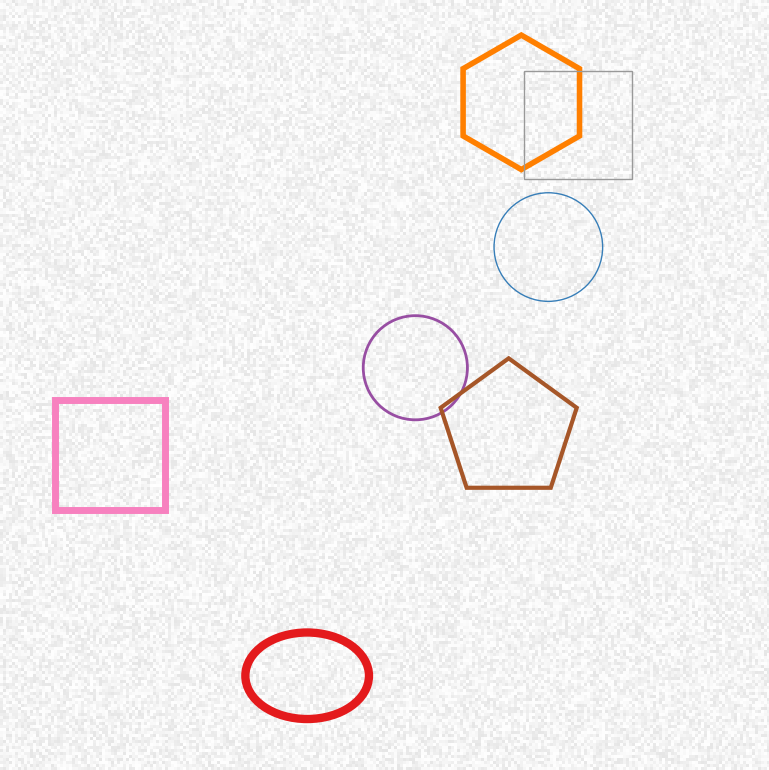[{"shape": "oval", "thickness": 3, "radius": 0.4, "center": [0.399, 0.122]}, {"shape": "circle", "thickness": 0.5, "radius": 0.35, "center": [0.712, 0.679]}, {"shape": "circle", "thickness": 1, "radius": 0.34, "center": [0.539, 0.522]}, {"shape": "hexagon", "thickness": 2, "radius": 0.44, "center": [0.677, 0.867]}, {"shape": "pentagon", "thickness": 1.5, "radius": 0.46, "center": [0.661, 0.442]}, {"shape": "square", "thickness": 2.5, "radius": 0.36, "center": [0.143, 0.409]}, {"shape": "square", "thickness": 0.5, "radius": 0.35, "center": [0.751, 0.838]}]